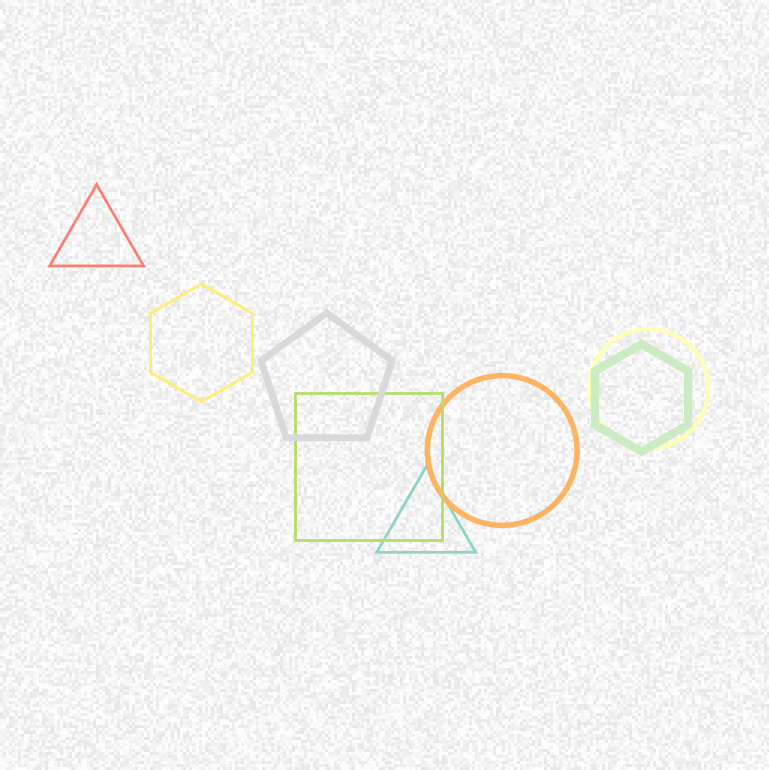[{"shape": "triangle", "thickness": 1, "radius": 0.37, "center": [0.554, 0.32]}, {"shape": "circle", "thickness": 1.5, "radius": 0.39, "center": [0.842, 0.495]}, {"shape": "triangle", "thickness": 1, "radius": 0.35, "center": [0.125, 0.69]}, {"shape": "circle", "thickness": 2, "radius": 0.49, "center": [0.652, 0.415]}, {"shape": "square", "thickness": 1, "radius": 0.48, "center": [0.478, 0.394]}, {"shape": "pentagon", "thickness": 2.5, "radius": 0.45, "center": [0.424, 0.504]}, {"shape": "hexagon", "thickness": 3, "radius": 0.35, "center": [0.833, 0.483]}, {"shape": "hexagon", "thickness": 1, "radius": 0.38, "center": [0.262, 0.555]}]